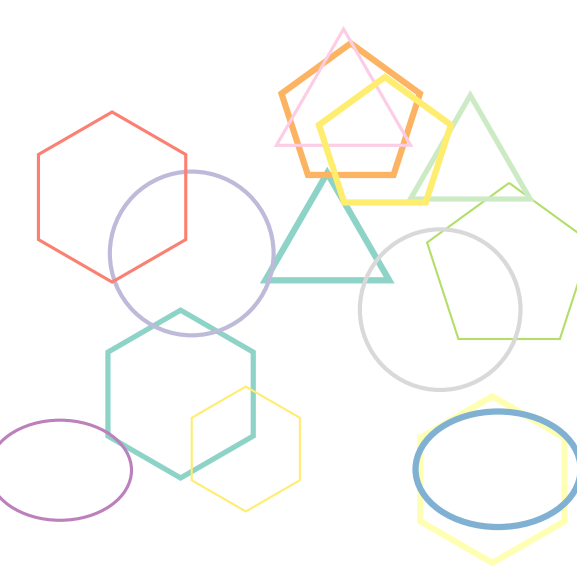[{"shape": "triangle", "thickness": 3, "radius": 0.62, "center": [0.567, 0.576]}, {"shape": "hexagon", "thickness": 2.5, "radius": 0.73, "center": [0.313, 0.317]}, {"shape": "hexagon", "thickness": 3, "radius": 0.72, "center": [0.853, 0.169]}, {"shape": "circle", "thickness": 2, "radius": 0.71, "center": [0.332, 0.56]}, {"shape": "hexagon", "thickness": 1.5, "radius": 0.74, "center": [0.194, 0.658]}, {"shape": "oval", "thickness": 3, "radius": 0.71, "center": [0.862, 0.187]}, {"shape": "pentagon", "thickness": 3, "radius": 0.63, "center": [0.607, 0.798]}, {"shape": "pentagon", "thickness": 1, "radius": 0.75, "center": [0.882, 0.533]}, {"shape": "triangle", "thickness": 1.5, "radius": 0.67, "center": [0.595, 0.815]}, {"shape": "circle", "thickness": 2, "radius": 0.7, "center": [0.762, 0.463]}, {"shape": "oval", "thickness": 1.5, "radius": 0.62, "center": [0.104, 0.185]}, {"shape": "triangle", "thickness": 2.5, "radius": 0.6, "center": [0.814, 0.714]}, {"shape": "pentagon", "thickness": 3, "radius": 0.6, "center": [0.667, 0.746]}, {"shape": "hexagon", "thickness": 1, "radius": 0.54, "center": [0.426, 0.222]}]